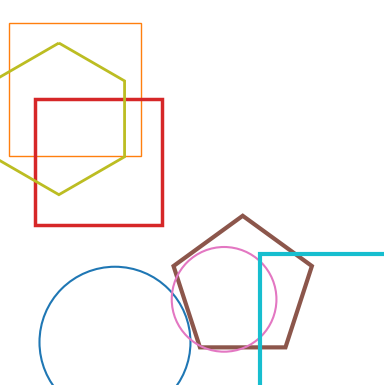[{"shape": "circle", "thickness": 1.5, "radius": 0.98, "center": [0.299, 0.111]}, {"shape": "square", "thickness": 1, "radius": 0.86, "center": [0.195, 0.767]}, {"shape": "square", "thickness": 2.5, "radius": 0.82, "center": [0.255, 0.579]}, {"shape": "pentagon", "thickness": 3, "radius": 0.94, "center": [0.63, 0.251]}, {"shape": "circle", "thickness": 1.5, "radius": 0.68, "center": [0.582, 0.222]}, {"shape": "hexagon", "thickness": 2, "radius": 0.98, "center": [0.153, 0.691]}, {"shape": "square", "thickness": 3, "radius": 0.91, "center": [0.855, 0.158]}]